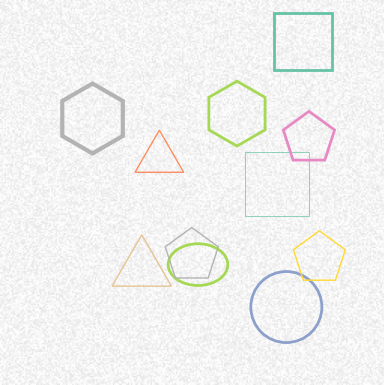[{"shape": "square", "thickness": 2, "radius": 0.37, "center": [0.787, 0.892]}, {"shape": "square", "thickness": 0.5, "radius": 0.42, "center": [0.721, 0.523]}, {"shape": "triangle", "thickness": 1, "radius": 0.36, "center": [0.414, 0.589]}, {"shape": "circle", "thickness": 2, "radius": 0.46, "center": [0.744, 0.202]}, {"shape": "pentagon", "thickness": 2, "radius": 0.35, "center": [0.802, 0.641]}, {"shape": "hexagon", "thickness": 2, "radius": 0.42, "center": [0.616, 0.705]}, {"shape": "oval", "thickness": 2, "radius": 0.39, "center": [0.514, 0.313]}, {"shape": "pentagon", "thickness": 1, "radius": 0.35, "center": [0.829, 0.33]}, {"shape": "triangle", "thickness": 1, "radius": 0.44, "center": [0.368, 0.301]}, {"shape": "hexagon", "thickness": 3, "radius": 0.45, "center": [0.24, 0.692]}, {"shape": "pentagon", "thickness": 1, "radius": 0.36, "center": [0.498, 0.337]}]